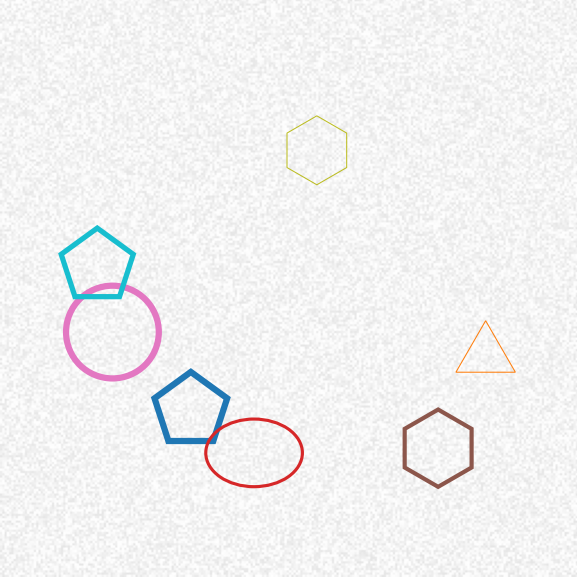[{"shape": "pentagon", "thickness": 3, "radius": 0.33, "center": [0.33, 0.289]}, {"shape": "triangle", "thickness": 0.5, "radius": 0.3, "center": [0.841, 0.384]}, {"shape": "oval", "thickness": 1.5, "radius": 0.42, "center": [0.44, 0.215]}, {"shape": "hexagon", "thickness": 2, "radius": 0.33, "center": [0.759, 0.223]}, {"shape": "circle", "thickness": 3, "radius": 0.4, "center": [0.195, 0.424]}, {"shape": "hexagon", "thickness": 0.5, "radius": 0.3, "center": [0.549, 0.739]}, {"shape": "pentagon", "thickness": 2.5, "radius": 0.33, "center": [0.168, 0.539]}]